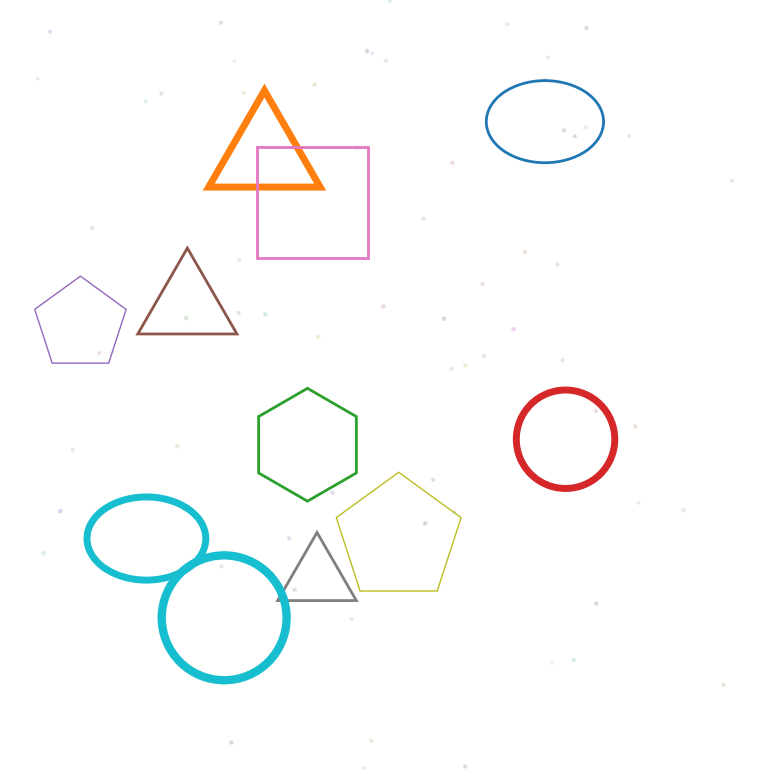[{"shape": "oval", "thickness": 1, "radius": 0.38, "center": [0.708, 0.842]}, {"shape": "triangle", "thickness": 2.5, "radius": 0.42, "center": [0.343, 0.799]}, {"shape": "hexagon", "thickness": 1, "radius": 0.37, "center": [0.399, 0.422]}, {"shape": "circle", "thickness": 2.5, "radius": 0.32, "center": [0.734, 0.43]}, {"shape": "pentagon", "thickness": 0.5, "radius": 0.31, "center": [0.104, 0.579]}, {"shape": "triangle", "thickness": 1, "radius": 0.37, "center": [0.243, 0.603]}, {"shape": "square", "thickness": 1, "radius": 0.36, "center": [0.406, 0.737]}, {"shape": "triangle", "thickness": 1, "radius": 0.29, "center": [0.412, 0.25]}, {"shape": "pentagon", "thickness": 0.5, "radius": 0.43, "center": [0.518, 0.301]}, {"shape": "circle", "thickness": 3, "radius": 0.41, "center": [0.291, 0.198]}, {"shape": "oval", "thickness": 2.5, "radius": 0.39, "center": [0.19, 0.301]}]